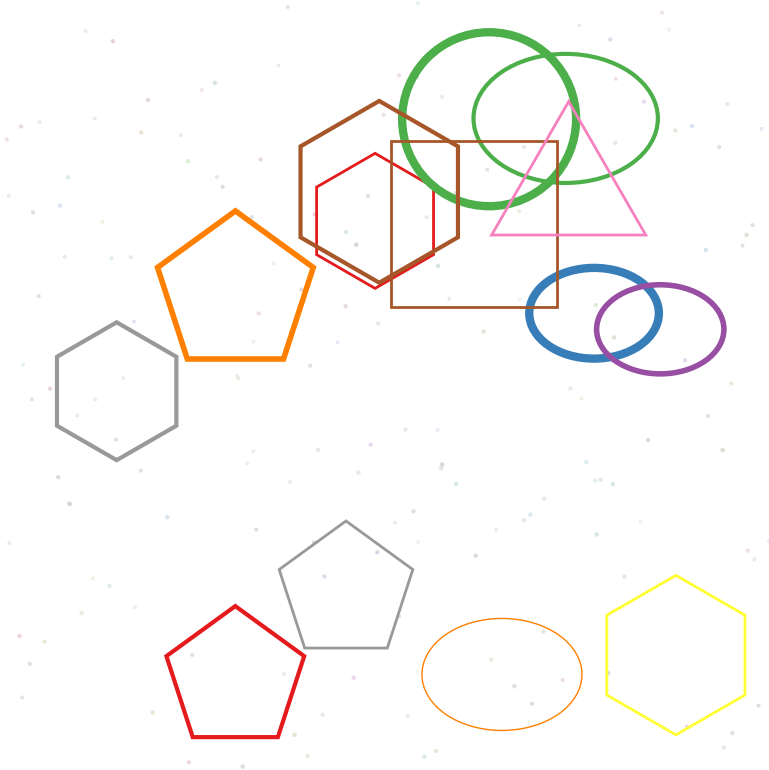[{"shape": "pentagon", "thickness": 1.5, "radius": 0.47, "center": [0.306, 0.119]}, {"shape": "hexagon", "thickness": 1, "radius": 0.44, "center": [0.487, 0.713]}, {"shape": "oval", "thickness": 3, "radius": 0.42, "center": [0.772, 0.593]}, {"shape": "circle", "thickness": 3, "radius": 0.56, "center": [0.635, 0.845]}, {"shape": "oval", "thickness": 1.5, "radius": 0.6, "center": [0.735, 0.846]}, {"shape": "oval", "thickness": 2, "radius": 0.41, "center": [0.857, 0.572]}, {"shape": "oval", "thickness": 0.5, "radius": 0.52, "center": [0.652, 0.124]}, {"shape": "pentagon", "thickness": 2, "radius": 0.53, "center": [0.306, 0.62]}, {"shape": "hexagon", "thickness": 1, "radius": 0.52, "center": [0.878, 0.149]}, {"shape": "square", "thickness": 1, "radius": 0.54, "center": [0.616, 0.708]}, {"shape": "hexagon", "thickness": 1.5, "radius": 0.59, "center": [0.493, 0.751]}, {"shape": "triangle", "thickness": 1, "radius": 0.58, "center": [0.739, 0.753]}, {"shape": "hexagon", "thickness": 1.5, "radius": 0.45, "center": [0.152, 0.492]}, {"shape": "pentagon", "thickness": 1, "radius": 0.46, "center": [0.449, 0.232]}]